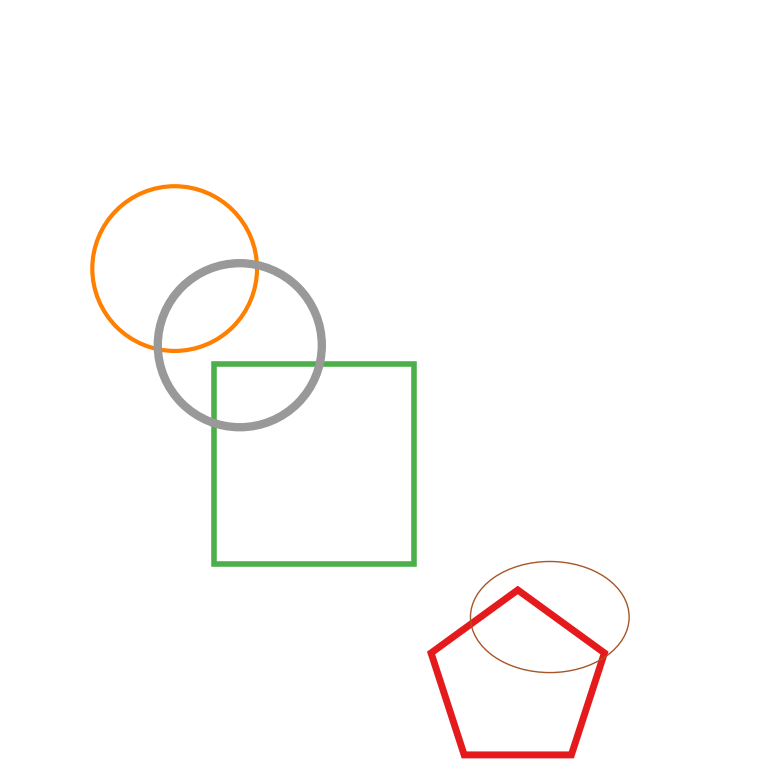[{"shape": "pentagon", "thickness": 2.5, "radius": 0.59, "center": [0.672, 0.115]}, {"shape": "square", "thickness": 2, "radius": 0.65, "center": [0.407, 0.398]}, {"shape": "circle", "thickness": 1.5, "radius": 0.53, "center": [0.227, 0.651]}, {"shape": "oval", "thickness": 0.5, "radius": 0.52, "center": [0.714, 0.199]}, {"shape": "circle", "thickness": 3, "radius": 0.53, "center": [0.311, 0.552]}]